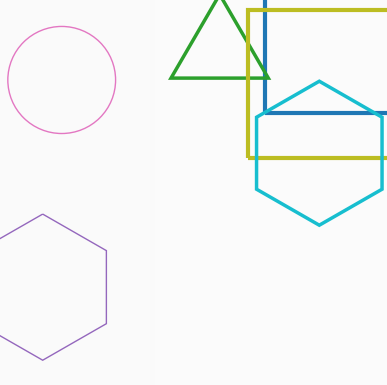[{"shape": "square", "thickness": 3, "radius": 0.97, "center": [0.878, 0.899]}, {"shape": "triangle", "thickness": 2.5, "radius": 0.72, "center": [0.567, 0.87]}, {"shape": "hexagon", "thickness": 1, "radius": 0.95, "center": [0.11, 0.254]}, {"shape": "circle", "thickness": 1, "radius": 0.7, "center": [0.159, 0.792]}, {"shape": "square", "thickness": 3, "radius": 0.96, "center": [0.831, 0.781]}, {"shape": "hexagon", "thickness": 2.5, "radius": 0.93, "center": [0.824, 0.602]}]